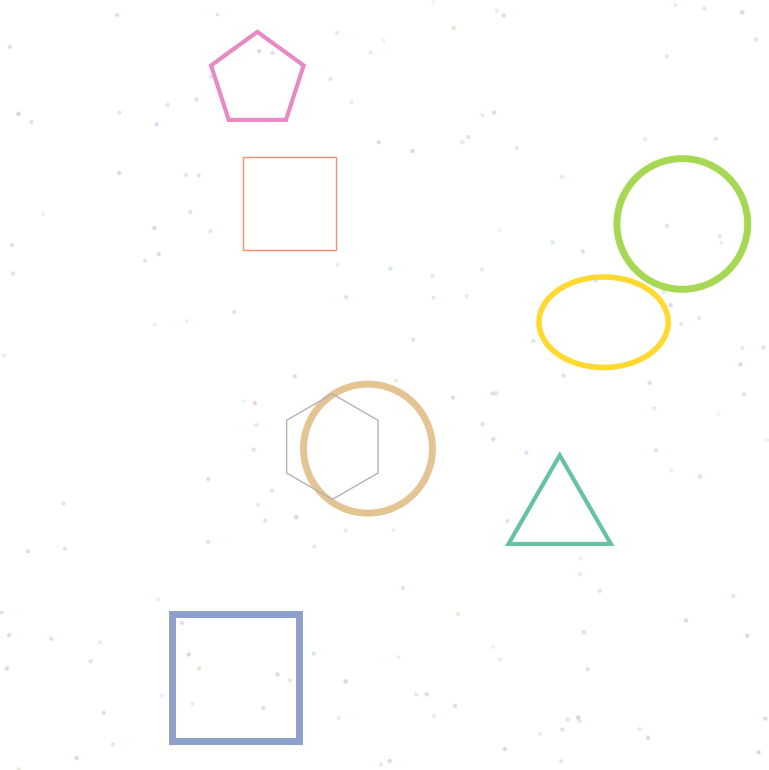[{"shape": "triangle", "thickness": 1.5, "radius": 0.38, "center": [0.727, 0.332]}, {"shape": "square", "thickness": 0.5, "radius": 0.3, "center": [0.376, 0.735]}, {"shape": "square", "thickness": 2.5, "radius": 0.41, "center": [0.305, 0.12]}, {"shape": "pentagon", "thickness": 1.5, "radius": 0.32, "center": [0.334, 0.895]}, {"shape": "circle", "thickness": 2.5, "radius": 0.42, "center": [0.886, 0.709]}, {"shape": "oval", "thickness": 2, "radius": 0.42, "center": [0.784, 0.582]}, {"shape": "circle", "thickness": 2.5, "radius": 0.42, "center": [0.478, 0.417]}, {"shape": "hexagon", "thickness": 0.5, "radius": 0.34, "center": [0.432, 0.42]}]